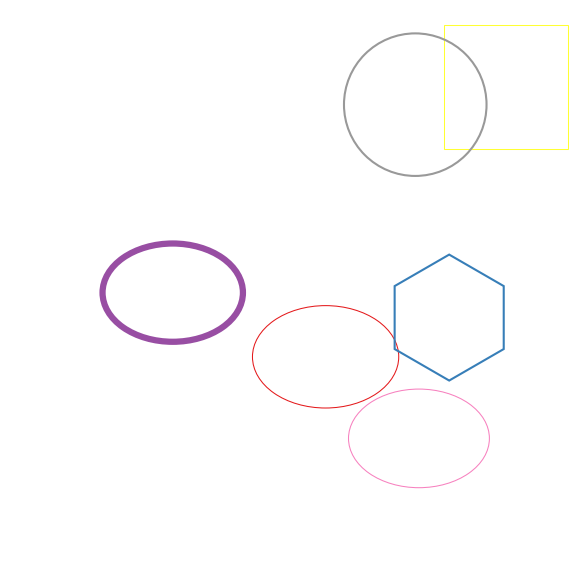[{"shape": "oval", "thickness": 0.5, "radius": 0.63, "center": [0.564, 0.381]}, {"shape": "hexagon", "thickness": 1, "radius": 0.55, "center": [0.778, 0.449]}, {"shape": "oval", "thickness": 3, "radius": 0.61, "center": [0.299, 0.492]}, {"shape": "square", "thickness": 0.5, "radius": 0.54, "center": [0.877, 0.849]}, {"shape": "oval", "thickness": 0.5, "radius": 0.61, "center": [0.725, 0.24]}, {"shape": "circle", "thickness": 1, "radius": 0.62, "center": [0.719, 0.818]}]